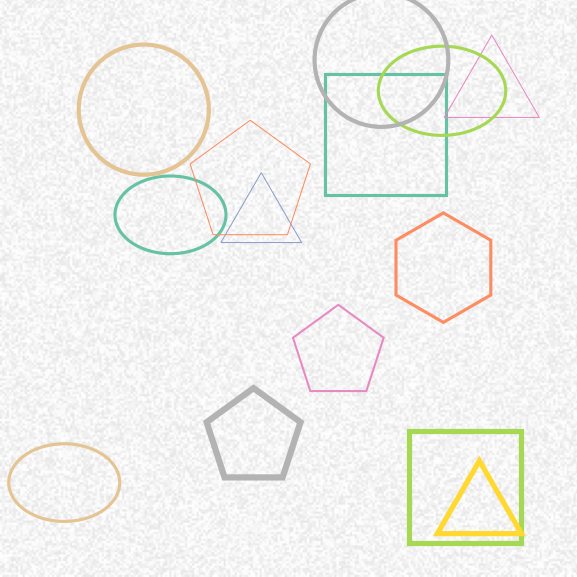[{"shape": "oval", "thickness": 1.5, "radius": 0.48, "center": [0.295, 0.627]}, {"shape": "square", "thickness": 1.5, "radius": 0.53, "center": [0.668, 0.766]}, {"shape": "hexagon", "thickness": 1.5, "radius": 0.47, "center": [0.768, 0.536]}, {"shape": "pentagon", "thickness": 0.5, "radius": 0.55, "center": [0.433, 0.681]}, {"shape": "triangle", "thickness": 0.5, "radius": 0.4, "center": [0.452, 0.62]}, {"shape": "pentagon", "thickness": 1, "radius": 0.41, "center": [0.586, 0.389]}, {"shape": "triangle", "thickness": 0.5, "radius": 0.48, "center": [0.852, 0.843]}, {"shape": "oval", "thickness": 1.5, "radius": 0.55, "center": [0.765, 0.842]}, {"shape": "square", "thickness": 2.5, "radius": 0.49, "center": [0.806, 0.156]}, {"shape": "triangle", "thickness": 2.5, "radius": 0.42, "center": [0.83, 0.117]}, {"shape": "circle", "thickness": 2, "radius": 0.56, "center": [0.249, 0.809]}, {"shape": "oval", "thickness": 1.5, "radius": 0.48, "center": [0.111, 0.163]}, {"shape": "circle", "thickness": 2, "radius": 0.58, "center": [0.661, 0.895]}, {"shape": "pentagon", "thickness": 3, "radius": 0.43, "center": [0.439, 0.242]}]